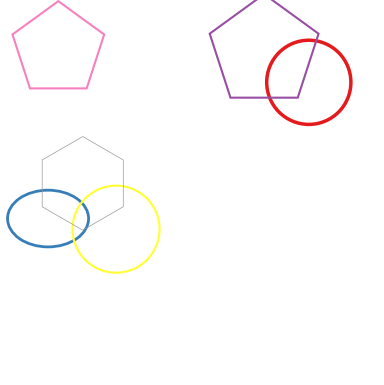[{"shape": "circle", "thickness": 2.5, "radius": 0.55, "center": [0.802, 0.786]}, {"shape": "oval", "thickness": 2, "radius": 0.53, "center": [0.125, 0.432]}, {"shape": "pentagon", "thickness": 1.5, "radius": 0.74, "center": [0.686, 0.867]}, {"shape": "circle", "thickness": 1.5, "radius": 0.57, "center": [0.301, 0.405]}, {"shape": "pentagon", "thickness": 1.5, "radius": 0.63, "center": [0.152, 0.872]}, {"shape": "hexagon", "thickness": 0.5, "radius": 0.61, "center": [0.215, 0.524]}]